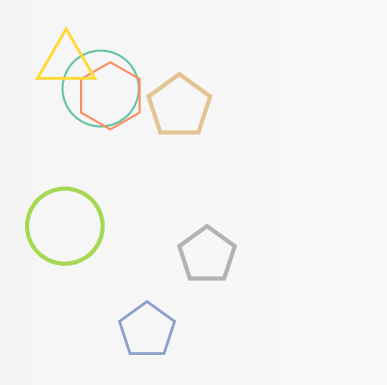[{"shape": "circle", "thickness": 1.5, "radius": 0.49, "center": [0.26, 0.77]}, {"shape": "hexagon", "thickness": 1.5, "radius": 0.44, "center": [0.285, 0.751]}, {"shape": "pentagon", "thickness": 2, "radius": 0.37, "center": [0.379, 0.142]}, {"shape": "circle", "thickness": 3, "radius": 0.49, "center": [0.167, 0.413]}, {"shape": "triangle", "thickness": 2, "radius": 0.43, "center": [0.171, 0.839]}, {"shape": "pentagon", "thickness": 3, "radius": 0.42, "center": [0.463, 0.724]}, {"shape": "pentagon", "thickness": 3, "radius": 0.38, "center": [0.534, 0.337]}]